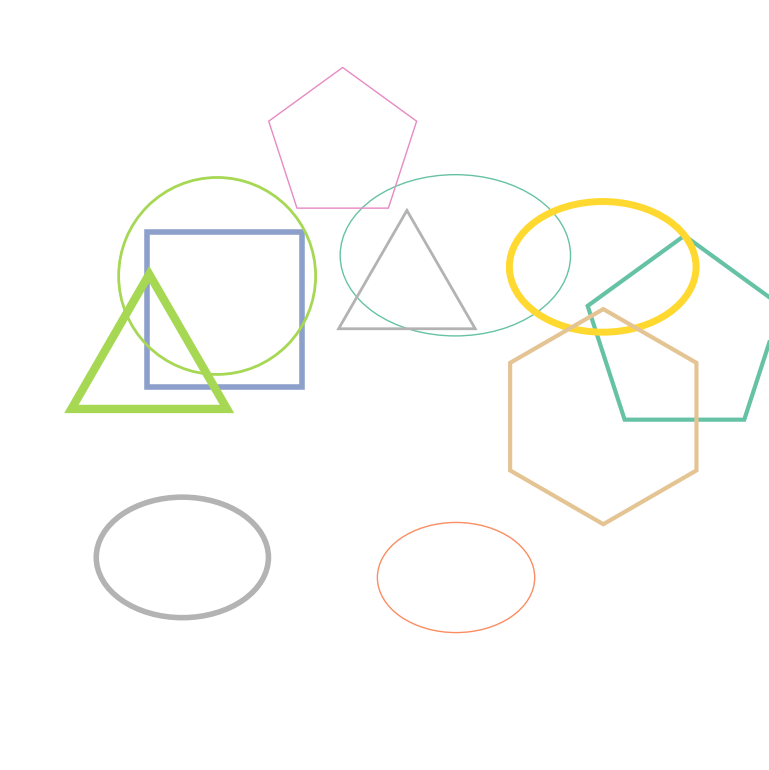[{"shape": "pentagon", "thickness": 1.5, "radius": 0.66, "center": [0.889, 0.562]}, {"shape": "oval", "thickness": 0.5, "radius": 0.75, "center": [0.591, 0.668]}, {"shape": "oval", "thickness": 0.5, "radius": 0.51, "center": [0.592, 0.25]}, {"shape": "square", "thickness": 2, "radius": 0.5, "center": [0.292, 0.598]}, {"shape": "pentagon", "thickness": 0.5, "radius": 0.5, "center": [0.445, 0.811]}, {"shape": "circle", "thickness": 1, "radius": 0.64, "center": [0.282, 0.642]}, {"shape": "triangle", "thickness": 3, "radius": 0.58, "center": [0.194, 0.527]}, {"shape": "oval", "thickness": 2.5, "radius": 0.61, "center": [0.783, 0.653]}, {"shape": "hexagon", "thickness": 1.5, "radius": 0.7, "center": [0.783, 0.459]}, {"shape": "oval", "thickness": 2, "radius": 0.56, "center": [0.237, 0.276]}, {"shape": "triangle", "thickness": 1, "radius": 0.51, "center": [0.528, 0.624]}]